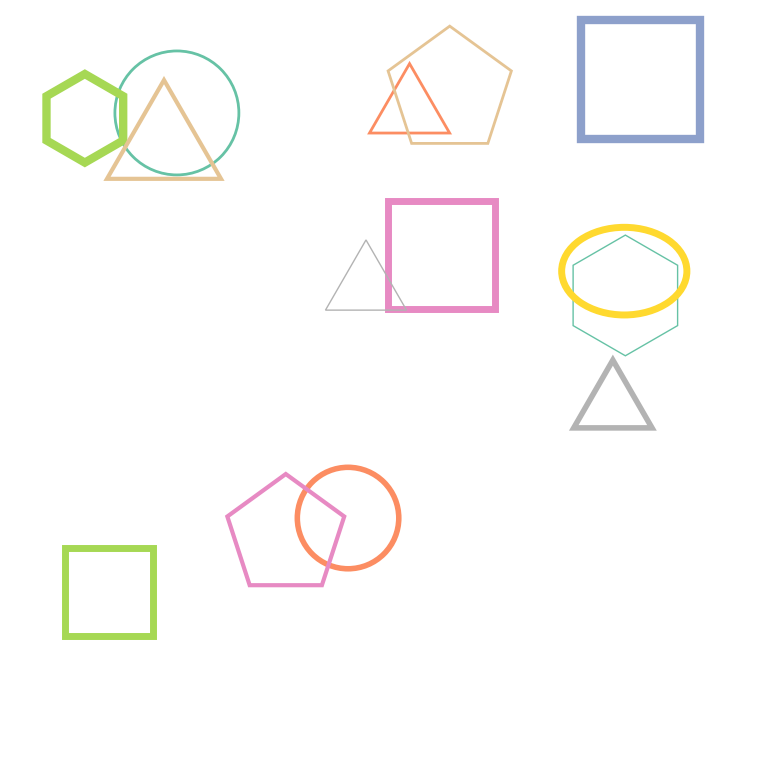[{"shape": "circle", "thickness": 1, "radius": 0.4, "center": [0.23, 0.853]}, {"shape": "hexagon", "thickness": 0.5, "radius": 0.39, "center": [0.812, 0.616]}, {"shape": "triangle", "thickness": 1, "radius": 0.3, "center": [0.532, 0.857]}, {"shape": "circle", "thickness": 2, "radius": 0.33, "center": [0.452, 0.327]}, {"shape": "square", "thickness": 3, "radius": 0.39, "center": [0.832, 0.897]}, {"shape": "pentagon", "thickness": 1.5, "radius": 0.4, "center": [0.371, 0.305]}, {"shape": "square", "thickness": 2.5, "radius": 0.35, "center": [0.573, 0.669]}, {"shape": "hexagon", "thickness": 3, "radius": 0.29, "center": [0.11, 0.846]}, {"shape": "square", "thickness": 2.5, "radius": 0.29, "center": [0.142, 0.231]}, {"shape": "oval", "thickness": 2.5, "radius": 0.41, "center": [0.811, 0.648]}, {"shape": "pentagon", "thickness": 1, "radius": 0.42, "center": [0.584, 0.882]}, {"shape": "triangle", "thickness": 1.5, "radius": 0.43, "center": [0.213, 0.811]}, {"shape": "triangle", "thickness": 0.5, "radius": 0.3, "center": [0.475, 0.628]}, {"shape": "triangle", "thickness": 2, "radius": 0.29, "center": [0.796, 0.474]}]